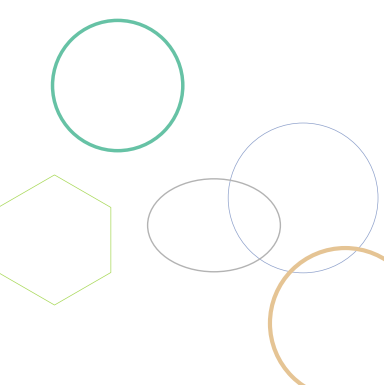[{"shape": "circle", "thickness": 2.5, "radius": 0.85, "center": [0.306, 0.778]}, {"shape": "circle", "thickness": 0.5, "radius": 0.97, "center": [0.787, 0.486]}, {"shape": "hexagon", "thickness": 0.5, "radius": 0.85, "center": [0.142, 0.377]}, {"shape": "circle", "thickness": 3, "radius": 0.98, "center": [0.897, 0.16]}, {"shape": "oval", "thickness": 1, "radius": 0.86, "center": [0.556, 0.415]}]